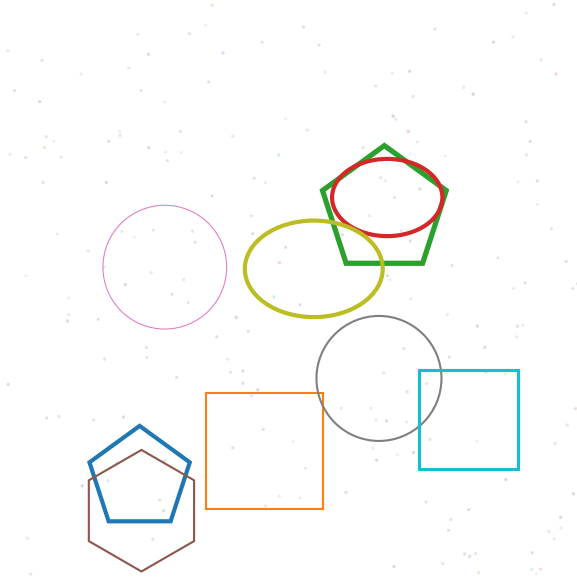[{"shape": "pentagon", "thickness": 2, "radius": 0.46, "center": [0.242, 0.17]}, {"shape": "square", "thickness": 1, "radius": 0.5, "center": [0.458, 0.218]}, {"shape": "pentagon", "thickness": 2.5, "radius": 0.56, "center": [0.666, 0.634]}, {"shape": "oval", "thickness": 2, "radius": 0.48, "center": [0.671, 0.657]}, {"shape": "hexagon", "thickness": 1, "radius": 0.53, "center": [0.245, 0.115]}, {"shape": "circle", "thickness": 0.5, "radius": 0.54, "center": [0.285, 0.537]}, {"shape": "circle", "thickness": 1, "radius": 0.54, "center": [0.656, 0.344]}, {"shape": "oval", "thickness": 2, "radius": 0.6, "center": [0.543, 0.534]}, {"shape": "square", "thickness": 1.5, "radius": 0.43, "center": [0.811, 0.273]}]